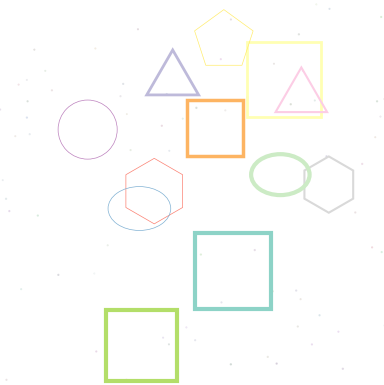[{"shape": "square", "thickness": 3, "radius": 0.49, "center": [0.606, 0.297]}, {"shape": "square", "thickness": 2, "radius": 0.49, "center": [0.738, 0.793]}, {"shape": "triangle", "thickness": 2, "radius": 0.39, "center": [0.449, 0.792]}, {"shape": "hexagon", "thickness": 0.5, "radius": 0.43, "center": [0.401, 0.504]}, {"shape": "oval", "thickness": 0.5, "radius": 0.41, "center": [0.362, 0.458]}, {"shape": "square", "thickness": 2.5, "radius": 0.36, "center": [0.559, 0.668]}, {"shape": "square", "thickness": 3, "radius": 0.46, "center": [0.368, 0.102]}, {"shape": "triangle", "thickness": 1.5, "radius": 0.39, "center": [0.783, 0.747]}, {"shape": "hexagon", "thickness": 1.5, "radius": 0.37, "center": [0.854, 0.521]}, {"shape": "circle", "thickness": 0.5, "radius": 0.38, "center": [0.228, 0.663]}, {"shape": "oval", "thickness": 3, "radius": 0.38, "center": [0.728, 0.546]}, {"shape": "pentagon", "thickness": 0.5, "radius": 0.4, "center": [0.581, 0.895]}]